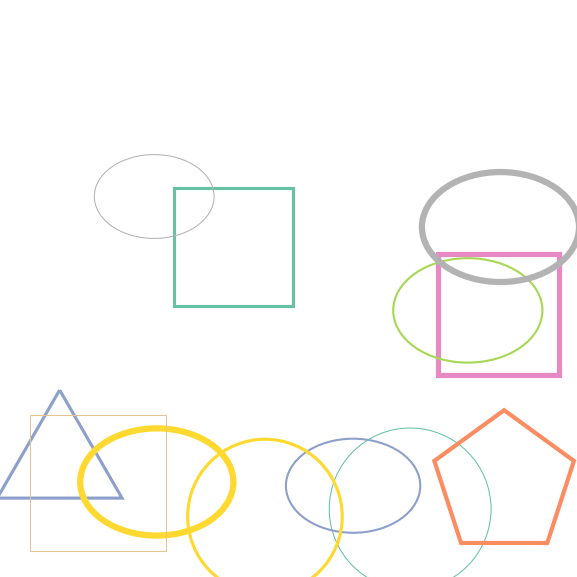[{"shape": "square", "thickness": 1.5, "radius": 0.51, "center": [0.404, 0.571]}, {"shape": "circle", "thickness": 0.5, "radius": 0.7, "center": [0.71, 0.118]}, {"shape": "pentagon", "thickness": 2, "radius": 0.64, "center": [0.873, 0.162]}, {"shape": "triangle", "thickness": 1.5, "radius": 0.62, "center": [0.103, 0.199]}, {"shape": "oval", "thickness": 1, "radius": 0.58, "center": [0.611, 0.158]}, {"shape": "square", "thickness": 2.5, "radius": 0.53, "center": [0.863, 0.455]}, {"shape": "oval", "thickness": 1, "radius": 0.65, "center": [0.81, 0.462]}, {"shape": "oval", "thickness": 3, "radius": 0.66, "center": [0.271, 0.165]}, {"shape": "circle", "thickness": 1.5, "radius": 0.67, "center": [0.459, 0.105]}, {"shape": "square", "thickness": 0.5, "radius": 0.59, "center": [0.169, 0.163]}, {"shape": "oval", "thickness": 0.5, "radius": 0.52, "center": [0.267, 0.659]}, {"shape": "oval", "thickness": 3, "radius": 0.68, "center": [0.867, 0.606]}]